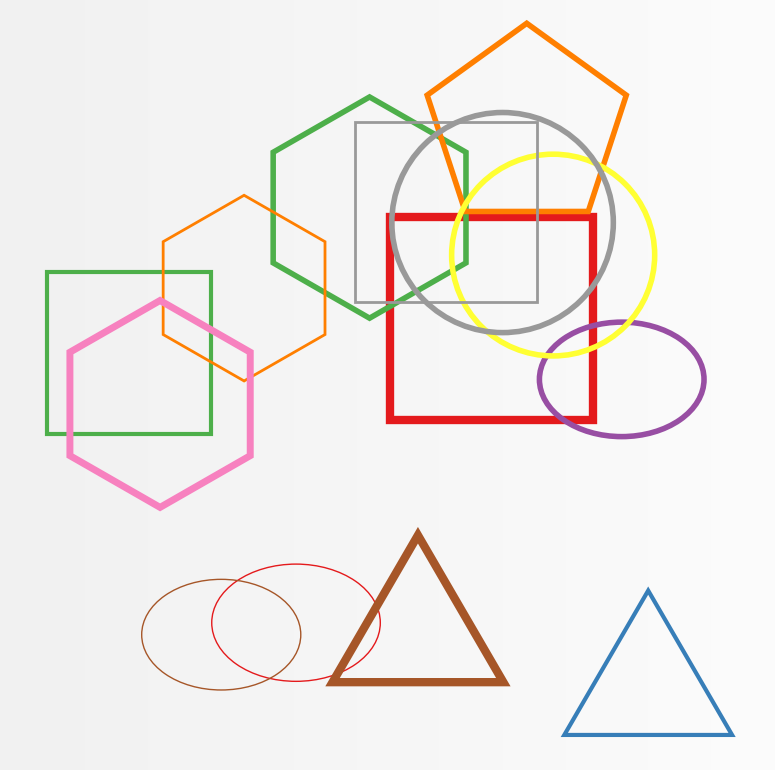[{"shape": "oval", "thickness": 0.5, "radius": 0.54, "center": [0.382, 0.191]}, {"shape": "square", "thickness": 3, "radius": 0.66, "center": [0.634, 0.586]}, {"shape": "triangle", "thickness": 1.5, "radius": 0.62, "center": [0.836, 0.108]}, {"shape": "hexagon", "thickness": 2, "radius": 0.72, "center": [0.477, 0.73]}, {"shape": "square", "thickness": 1.5, "radius": 0.53, "center": [0.166, 0.542]}, {"shape": "oval", "thickness": 2, "radius": 0.53, "center": [0.802, 0.507]}, {"shape": "pentagon", "thickness": 2, "radius": 0.68, "center": [0.68, 0.835]}, {"shape": "hexagon", "thickness": 1, "radius": 0.6, "center": [0.315, 0.626]}, {"shape": "circle", "thickness": 2, "radius": 0.65, "center": [0.714, 0.669]}, {"shape": "triangle", "thickness": 3, "radius": 0.64, "center": [0.539, 0.178]}, {"shape": "oval", "thickness": 0.5, "radius": 0.51, "center": [0.285, 0.176]}, {"shape": "hexagon", "thickness": 2.5, "radius": 0.67, "center": [0.207, 0.475]}, {"shape": "circle", "thickness": 2, "radius": 0.71, "center": [0.648, 0.711]}, {"shape": "square", "thickness": 1, "radius": 0.59, "center": [0.575, 0.725]}]